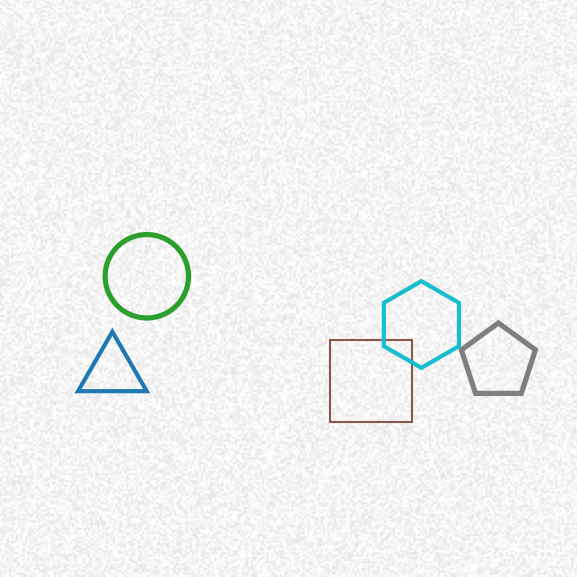[{"shape": "triangle", "thickness": 2, "radius": 0.34, "center": [0.195, 0.356]}, {"shape": "circle", "thickness": 2.5, "radius": 0.36, "center": [0.254, 0.521]}, {"shape": "square", "thickness": 1, "radius": 0.35, "center": [0.643, 0.34]}, {"shape": "pentagon", "thickness": 2.5, "radius": 0.34, "center": [0.863, 0.372]}, {"shape": "hexagon", "thickness": 2, "radius": 0.38, "center": [0.73, 0.437]}]